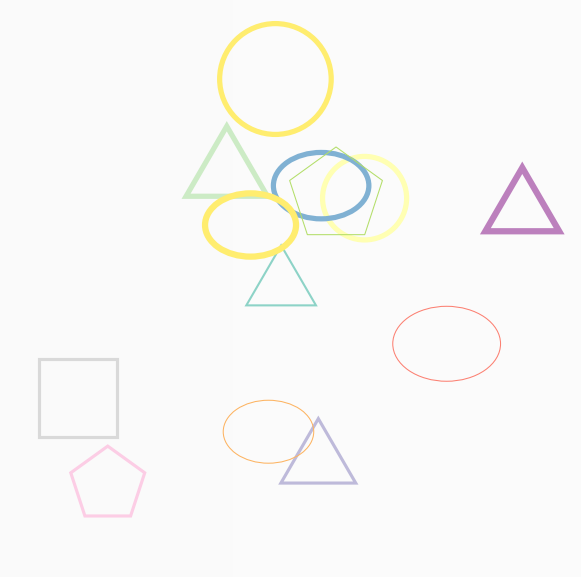[{"shape": "triangle", "thickness": 1, "radius": 0.35, "center": [0.484, 0.505]}, {"shape": "circle", "thickness": 2.5, "radius": 0.36, "center": [0.627, 0.656]}, {"shape": "triangle", "thickness": 1.5, "radius": 0.37, "center": [0.548, 0.2]}, {"shape": "oval", "thickness": 0.5, "radius": 0.46, "center": [0.768, 0.404]}, {"shape": "oval", "thickness": 2.5, "radius": 0.41, "center": [0.552, 0.678]}, {"shape": "oval", "thickness": 0.5, "radius": 0.39, "center": [0.462, 0.252]}, {"shape": "pentagon", "thickness": 0.5, "radius": 0.42, "center": [0.578, 0.661]}, {"shape": "pentagon", "thickness": 1.5, "radius": 0.33, "center": [0.185, 0.16]}, {"shape": "square", "thickness": 1.5, "radius": 0.34, "center": [0.134, 0.31]}, {"shape": "triangle", "thickness": 3, "radius": 0.37, "center": [0.899, 0.635]}, {"shape": "triangle", "thickness": 2.5, "radius": 0.4, "center": [0.39, 0.7]}, {"shape": "circle", "thickness": 2.5, "radius": 0.48, "center": [0.474, 0.862]}, {"shape": "oval", "thickness": 3, "radius": 0.39, "center": [0.431, 0.61]}]